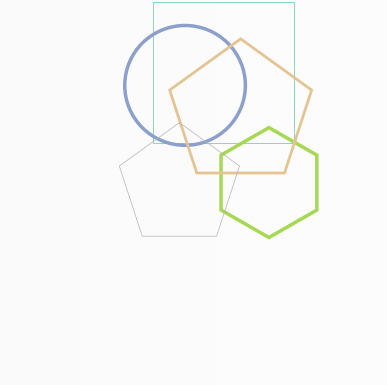[{"shape": "square", "thickness": 0.5, "radius": 0.91, "center": [0.576, 0.811]}, {"shape": "circle", "thickness": 2.5, "radius": 0.78, "center": [0.478, 0.778]}, {"shape": "hexagon", "thickness": 2.5, "radius": 0.71, "center": [0.694, 0.526]}, {"shape": "pentagon", "thickness": 2, "radius": 0.96, "center": [0.621, 0.707]}, {"shape": "pentagon", "thickness": 0.5, "radius": 0.82, "center": [0.463, 0.518]}]